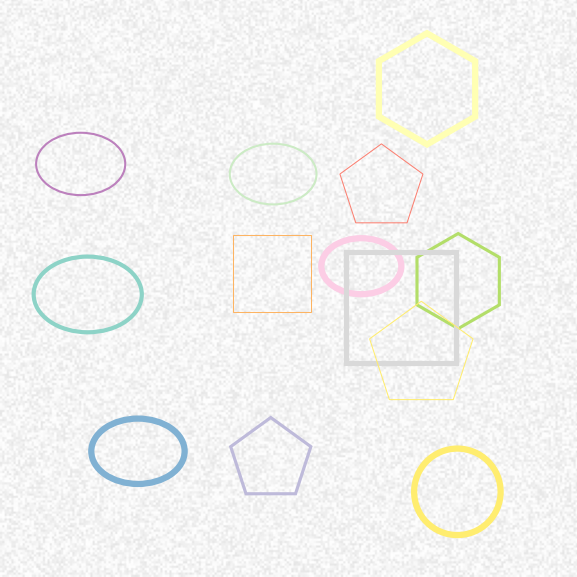[{"shape": "oval", "thickness": 2, "radius": 0.47, "center": [0.152, 0.489]}, {"shape": "hexagon", "thickness": 3, "radius": 0.48, "center": [0.739, 0.845]}, {"shape": "pentagon", "thickness": 1.5, "radius": 0.36, "center": [0.469, 0.203]}, {"shape": "pentagon", "thickness": 0.5, "radius": 0.38, "center": [0.66, 0.674]}, {"shape": "oval", "thickness": 3, "radius": 0.4, "center": [0.239, 0.218]}, {"shape": "square", "thickness": 0.5, "radius": 0.34, "center": [0.471, 0.526]}, {"shape": "hexagon", "thickness": 1.5, "radius": 0.41, "center": [0.793, 0.512]}, {"shape": "oval", "thickness": 3, "radius": 0.35, "center": [0.626, 0.538]}, {"shape": "square", "thickness": 2.5, "radius": 0.48, "center": [0.695, 0.467]}, {"shape": "oval", "thickness": 1, "radius": 0.39, "center": [0.14, 0.715]}, {"shape": "oval", "thickness": 1, "radius": 0.38, "center": [0.473, 0.698]}, {"shape": "pentagon", "thickness": 0.5, "radius": 0.47, "center": [0.73, 0.383]}, {"shape": "circle", "thickness": 3, "radius": 0.37, "center": [0.792, 0.147]}]